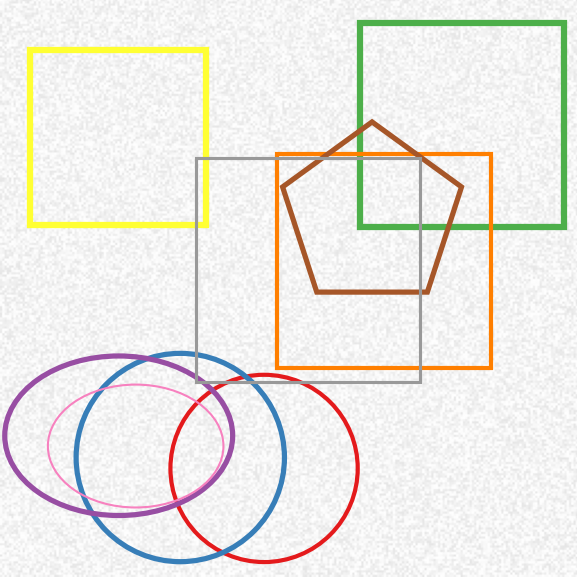[{"shape": "circle", "thickness": 2, "radius": 0.81, "center": [0.457, 0.188]}, {"shape": "circle", "thickness": 2.5, "radius": 0.9, "center": [0.312, 0.207]}, {"shape": "square", "thickness": 3, "radius": 0.88, "center": [0.8, 0.783]}, {"shape": "oval", "thickness": 2.5, "radius": 0.99, "center": [0.206, 0.245]}, {"shape": "square", "thickness": 2, "radius": 0.93, "center": [0.665, 0.547]}, {"shape": "square", "thickness": 3, "radius": 0.76, "center": [0.204, 0.761]}, {"shape": "pentagon", "thickness": 2.5, "radius": 0.81, "center": [0.644, 0.625]}, {"shape": "oval", "thickness": 1, "radius": 0.76, "center": [0.235, 0.227]}, {"shape": "square", "thickness": 1.5, "radius": 0.97, "center": [0.533, 0.532]}]